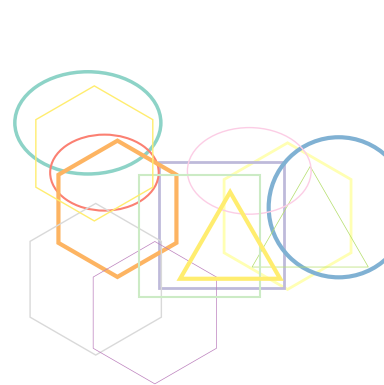[{"shape": "oval", "thickness": 2.5, "radius": 0.95, "center": [0.228, 0.681]}, {"shape": "hexagon", "thickness": 2, "radius": 0.95, "center": [0.747, 0.439]}, {"shape": "square", "thickness": 2, "radius": 0.82, "center": [0.575, 0.415]}, {"shape": "oval", "thickness": 1.5, "radius": 0.7, "center": [0.271, 0.552]}, {"shape": "circle", "thickness": 3, "radius": 0.91, "center": [0.88, 0.462]}, {"shape": "hexagon", "thickness": 3, "radius": 0.88, "center": [0.305, 0.458]}, {"shape": "triangle", "thickness": 0.5, "radius": 0.87, "center": [0.806, 0.394]}, {"shape": "oval", "thickness": 1, "radius": 0.8, "center": [0.647, 0.556]}, {"shape": "hexagon", "thickness": 1, "radius": 0.98, "center": [0.249, 0.275]}, {"shape": "hexagon", "thickness": 0.5, "radius": 0.92, "center": [0.402, 0.188]}, {"shape": "square", "thickness": 1.5, "radius": 0.79, "center": [0.518, 0.386]}, {"shape": "triangle", "thickness": 3, "radius": 0.75, "center": [0.598, 0.351]}, {"shape": "hexagon", "thickness": 1, "radius": 0.88, "center": [0.245, 0.602]}]